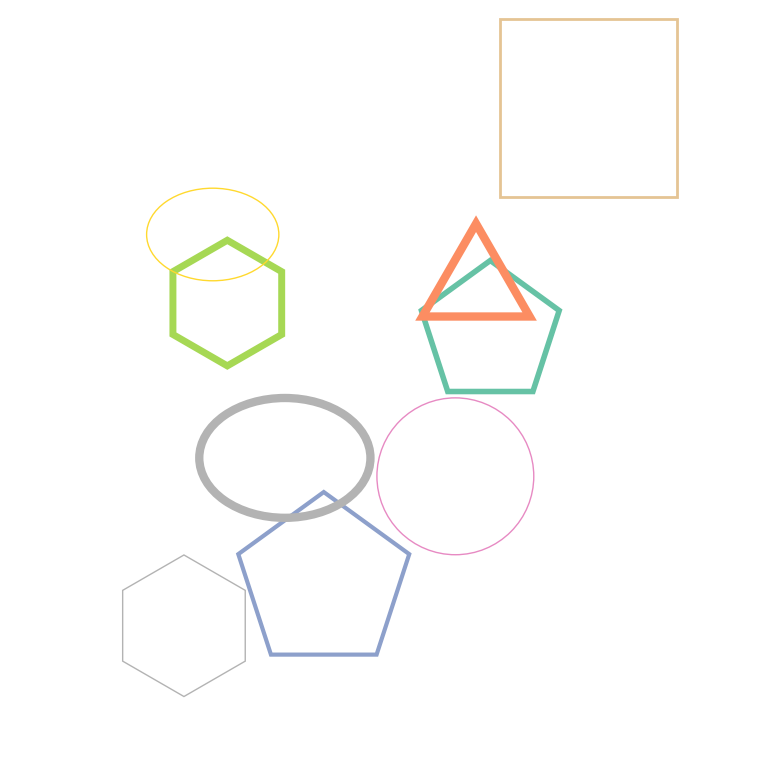[{"shape": "pentagon", "thickness": 2, "radius": 0.47, "center": [0.637, 0.568]}, {"shape": "triangle", "thickness": 3, "radius": 0.4, "center": [0.618, 0.629]}, {"shape": "pentagon", "thickness": 1.5, "radius": 0.58, "center": [0.42, 0.244]}, {"shape": "circle", "thickness": 0.5, "radius": 0.51, "center": [0.591, 0.381]}, {"shape": "hexagon", "thickness": 2.5, "radius": 0.41, "center": [0.295, 0.606]}, {"shape": "oval", "thickness": 0.5, "radius": 0.43, "center": [0.276, 0.695]}, {"shape": "square", "thickness": 1, "radius": 0.58, "center": [0.764, 0.86]}, {"shape": "oval", "thickness": 3, "radius": 0.56, "center": [0.37, 0.405]}, {"shape": "hexagon", "thickness": 0.5, "radius": 0.46, "center": [0.239, 0.187]}]